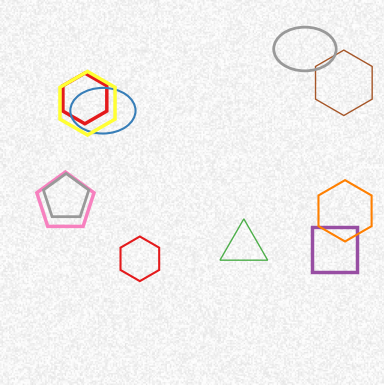[{"shape": "hexagon", "thickness": 2.5, "radius": 0.33, "center": [0.22, 0.744]}, {"shape": "hexagon", "thickness": 1.5, "radius": 0.29, "center": [0.363, 0.328]}, {"shape": "oval", "thickness": 1.5, "radius": 0.42, "center": [0.267, 0.712]}, {"shape": "triangle", "thickness": 1, "radius": 0.36, "center": [0.633, 0.36]}, {"shape": "square", "thickness": 2.5, "radius": 0.29, "center": [0.869, 0.351]}, {"shape": "hexagon", "thickness": 1.5, "radius": 0.4, "center": [0.896, 0.452]}, {"shape": "hexagon", "thickness": 2.5, "radius": 0.41, "center": [0.227, 0.732]}, {"shape": "hexagon", "thickness": 1, "radius": 0.42, "center": [0.893, 0.785]}, {"shape": "pentagon", "thickness": 2.5, "radius": 0.39, "center": [0.17, 0.475]}, {"shape": "pentagon", "thickness": 2, "radius": 0.31, "center": [0.172, 0.487]}, {"shape": "oval", "thickness": 2, "radius": 0.41, "center": [0.792, 0.873]}]